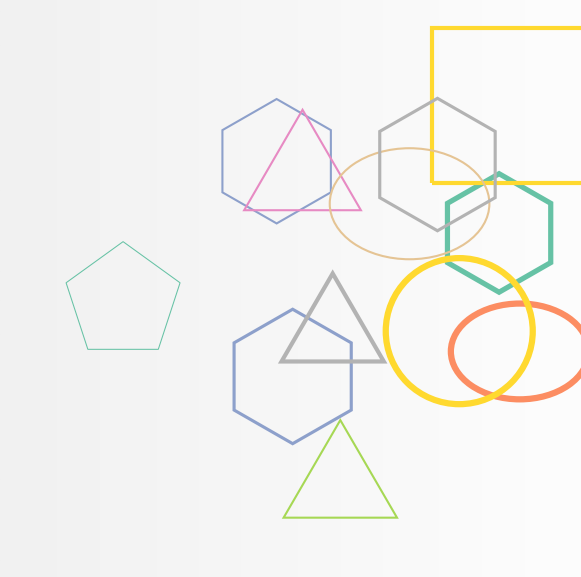[{"shape": "pentagon", "thickness": 0.5, "radius": 0.52, "center": [0.212, 0.478]}, {"shape": "hexagon", "thickness": 2.5, "radius": 0.51, "center": [0.859, 0.596]}, {"shape": "oval", "thickness": 3, "radius": 0.59, "center": [0.894, 0.391]}, {"shape": "hexagon", "thickness": 1.5, "radius": 0.58, "center": [0.504, 0.347]}, {"shape": "hexagon", "thickness": 1, "radius": 0.54, "center": [0.476, 0.72]}, {"shape": "triangle", "thickness": 1, "radius": 0.58, "center": [0.52, 0.693]}, {"shape": "triangle", "thickness": 1, "radius": 0.56, "center": [0.585, 0.159]}, {"shape": "circle", "thickness": 3, "radius": 0.63, "center": [0.79, 0.426]}, {"shape": "square", "thickness": 2, "radius": 0.67, "center": [0.877, 0.816]}, {"shape": "oval", "thickness": 1, "radius": 0.69, "center": [0.705, 0.646]}, {"shape": "triangle", "thickness": 2, "radius": 0.51, "center": [0.572, 0.424]}, {"shape": "hexagon", "thickness": 1.5, "radius": 0.57, "center": [0.753, 0.714]}]